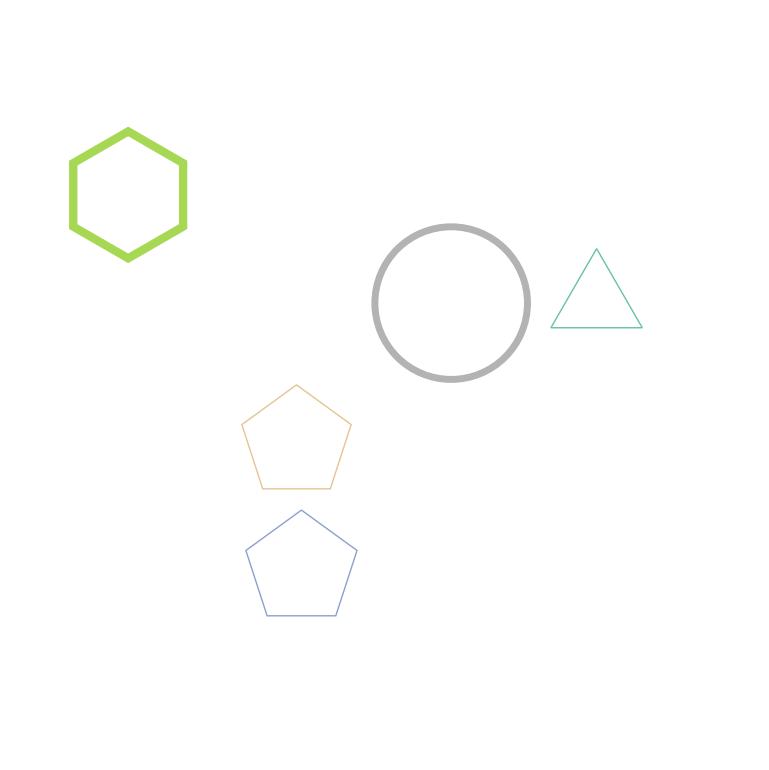[{"shape": "triangle", "thickness": 0.5, "radius": 0.34, "center": [0.775, 0.609]}, {"shape": "pentagon", "thickness": 0.5, "radius": 0.38, "center": [0.392, 0.262]}, {"shape": "hexagon", "thickness": 3, "radius": 0.41, "center": [0.166, 0.747]}, {"shape": "pentagon", "thickness": 0.5, "radius": 0.37, "center": [0.385, 0.426]}, {"shape": "circle", "thickness": 2.5, "radius": 0.5, "center": [0.586, 0.606]}]